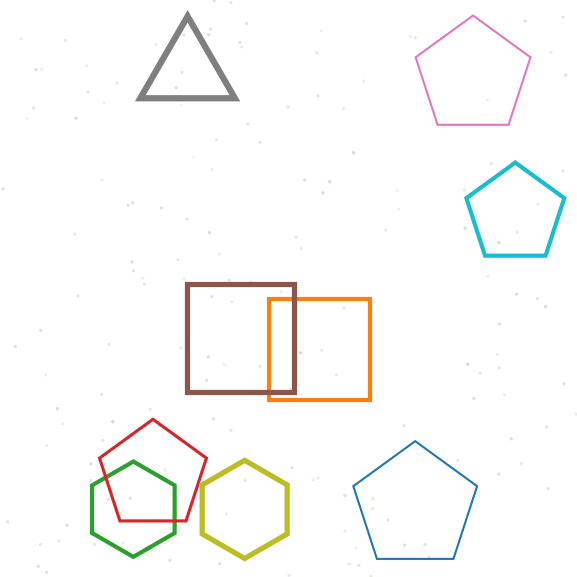[{"shape": "pentagon", "thickness": 1, "radius": 0.56, "center": [0.719, 0.122]}, {"shape": "square", "thickness": 2, "radius": 0.44, "center": [0.553, 0.394]}, {"shape": "hexagon", "thickness": 2, "radius": 0.41, "center": [0.231, 0.117]}, {"shape": "pentagon", "thickness": 1.5, "radius": 0.49, "center": [0.265, 0.176]}, {"shape": "square", "thickness": 2.5, "radius": 0.46, "center": [0.416, 0.414]}, {"shape": "pentagon", "thickness": 1, "radius": 0.52, "center": [0.819, 0.868]}, {"shape": "triangle", "thickness": 3, "radius": 0.47, "center": [0.325, 0.876]}, {"shape": "hexagon", "thickness": 2.5, "radius": 0.42, "center": [0.424, 0.117]}, {"shape": "pentagon", "thickness": 2, "radius": 0.45, "center": [0.892, 0.629]}]